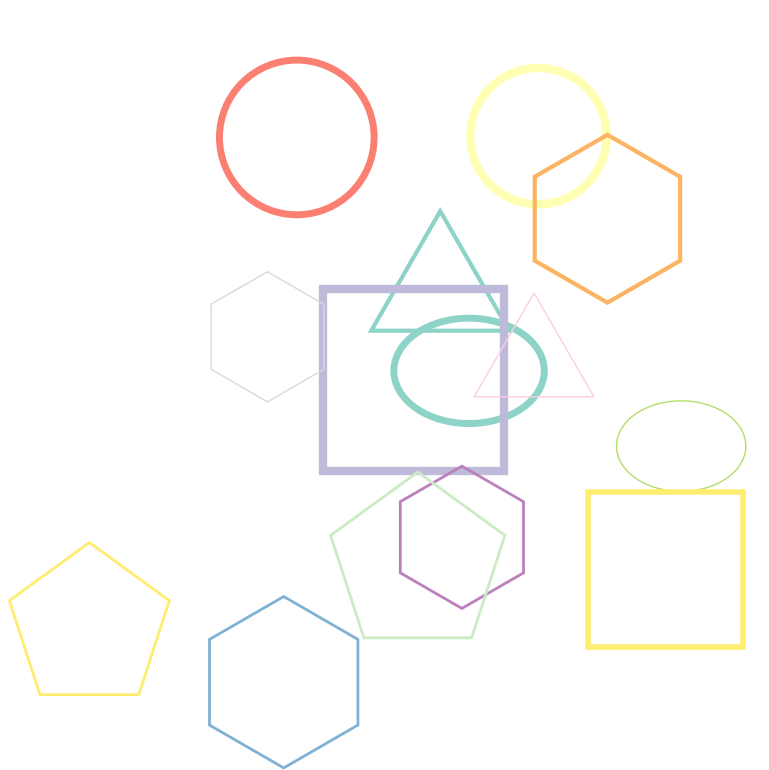[{"shape": "triangle", "thickness": 1.5, "radius": 0.52, "center": [0.572, 0.622]}, {"shape": "oval", "thickness": 2.5, "radius": 0.49, "center": [0.609, 0.518]}, {"shape": "circle", "thickness": 3, "radius": 0.44, "center": [0.699, 0.823]}, {"shape": "square", "thickness": 3, "radius": 0.59, "center": [0.537, 0.506]}, {"shape": "circle", "thickness": 2.5, "radius": 0.5, "center": [0.385, 0.822]}, {"shape": "hexagon", "thickness": 1, "radius": 0.56, "center": [0.368, 0.114]}, {"shape": "hexagon", "thickness": 1.5, "radius": 0.55, "center": [0.789, 0.716]}, {"shape": "oval", "thickness": 0.5, "radius": 0.42, "center": [0.885, 0.421]}, {"shape": "triangle", "thickness": 0.5, "radius": 0.45, "center": [0.694, 0.53]}, {"shape": "hexagon", "thickness": 0.5, "radius": 0.42, "center": [0.347, 0.563]}, {"shape": "hexagon", "thickness": 1, "radius": 0.46, "center": [0.6, 0.302]}, {"shape": "pentagon", "thickness": 1, "radius": 0.6, "center": [0.543, 0.268]}, {"shape": "square", "thickness": 2, "radius": 0.5, "center": [0.865, 0.261]}, {"shape": "pentagon", "thickness": 1, "radius": 0.55, "center": [0.116, 0.186]}]